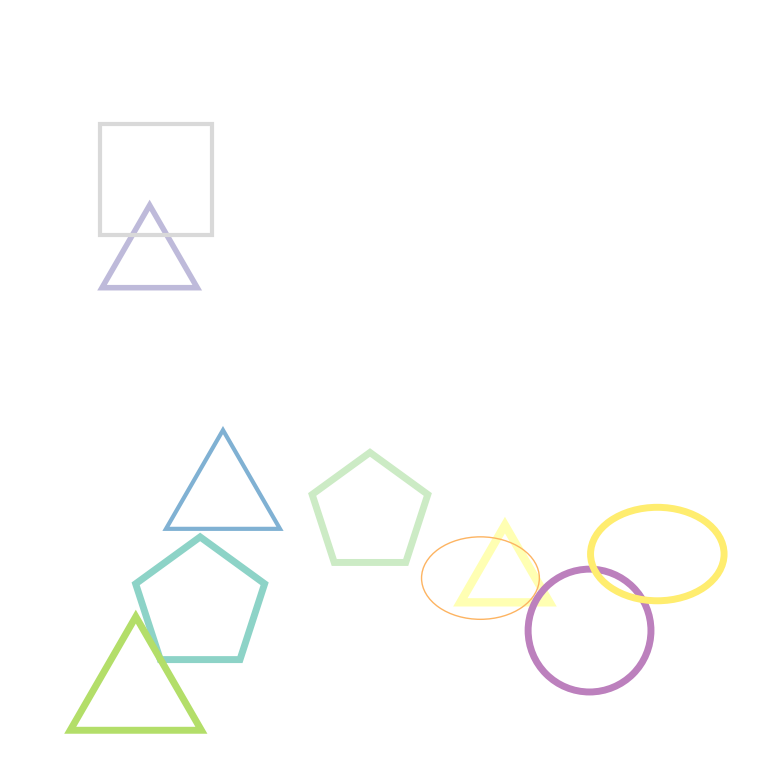[{"shape": "pentagon", "thickness": 2.5, "radius": 0.44, "center": [0.26, 0.215]}, {"shape": "triangle", "thickness": 3, "radius": 0.33, "center": [0.656, 0.251]}, {"shape": "triangle", "thickness": 2, "radius": 0.36, "center": [0.194, 0.662]}, {"shape": "triangle", "thickness": 1.5, "radius": 0.43, "center": [0.29, 0.356]}, {"shape": "oval", "thickness": 0.5, "radius": 0.38, "center": [0.624, 0.249]}, {"shape": "triangle", "thickness": 2.5, "radius": 0.49, "center": [0.176, 0.101]}, {"shape": "square", "thickness": 1.5, "radius": 0.36, "center": [0.202, 0.767]}, {"shape": "circle", "thickness": 2.5, "radius": 0.4, "center": [0.766, 0.181]}, {"shape": "pentagon", "thickness": 2.5, "radius": 0.39, "center": [0.48, 0.333]}, {"shape": "oval", "thickness": 2.5, "radius": 0.43, "center": [0.854, 0.28]}]